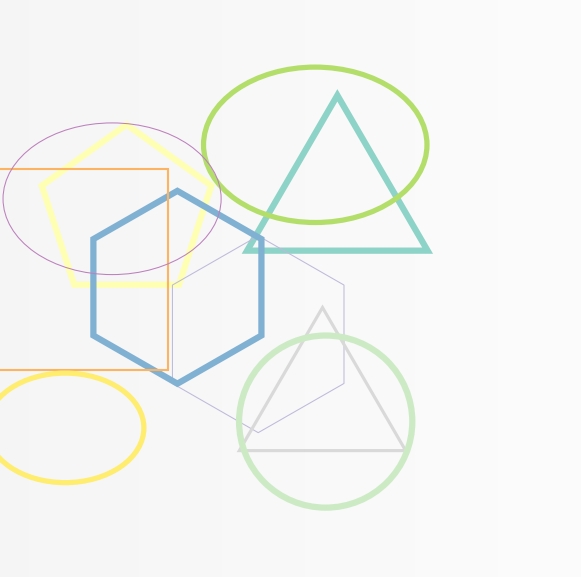[{"shape": "triangle", "thickness": 3, "radius": 0.9, "center": [0.58, 0.655]}, {"shape": "pentagon", "thickness": 3, "radius": 0.77, "center": [0.218, 0.63]}, {"shape": "hexagon", "thickness": 0.5, "radius": 0.85, "center": [0.444, 0.42]}, {"shape": "hexagon", "thickness": 3, "radius": 0.83, "center": [0.305, 0.502]}, {"shape": "square", "thickness": 1, "radius": 0.87, "center": [0.115, 0.532]}, {"shape": "oval", "thickness": 2.5, "radius": 0.96, "center": [0.542, 0.748]}, {"shape": "triangle", "thickness": 1.5, "radius": 0.83, "center": [0.555, 0.301]}, {"shape": "oval", "thickness": 0.5, "radius": 0.94, "center": [0.193, 0.655]}, {"shape": "circle", "thickness": 3, "radius": 0.75, "center": [0.56, 0.269]}, {"shape": "oval", "thickness": 2.5, "radius": 0.68, "center": [0.112, 0.258]}]